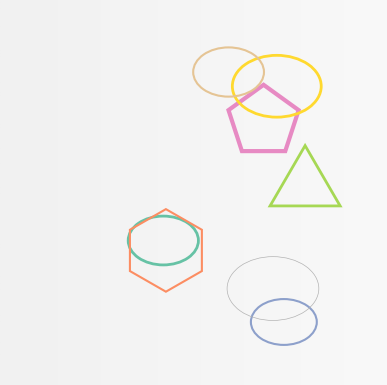[{"shape": "oval", "thickness": 2, "radius": 0.45, "center": [0.421, 0.375]}, {"shape": "hexagon", "thickness": 1.5, "radius": 0.54, "center": [0.428, 0.35]}, {"shape": "oval", "thickness": 1.5, "radius": 0.43, "center": [0.733, 0.164]}, {"shape": "pentagon", "thickness": 3, "radius": 0.48, "center": [0.68, 0.685]}, {"shape": "triangle", "thickness": 2, "radius": 0.52, "center": [0.787, 0.517]}, {"shape": "oval", "thickness": 2, "radius": 0.57, "center": [0.714, 0.776]}, {"shape": "oval", "thickness": 1.5, "radius": 0.46, "center": [0.59, 0.813]}, {"shape": "oval", "thickness": 0.5, "radius": 0.59, "center": [0.704, 0.251]}]